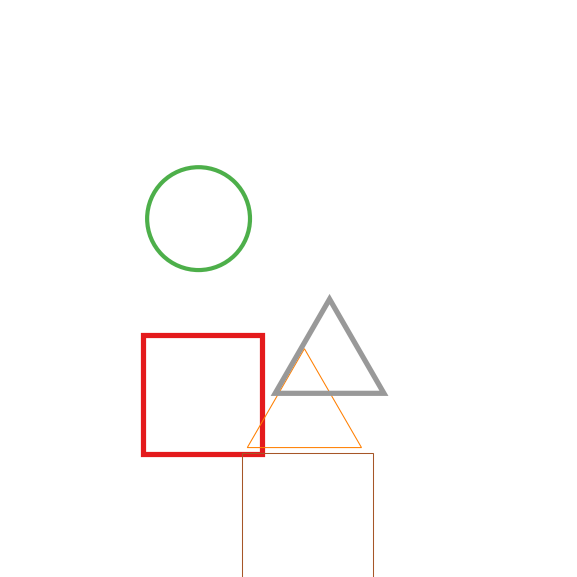[{"shape": "square", "thickness": 2.5, "radius": 0.51, "center": [0.351, 0.316]}, {"shape": "circle", "thickness": 2, "radius": 0.45, "center": [0.344, 0.621]}, {"shape": "triangle", "thickness": 0.5, "radius": 0.57, "center": [0.527, 0.281]}, {"shape": "square", "thickness": 0.5, "radius": 0.56, "center": [0.532, 0.103]}, {"shape": "triangle", "thickness": 2.5, "radius": 0.54, "center": [0.571, 0.372]}]